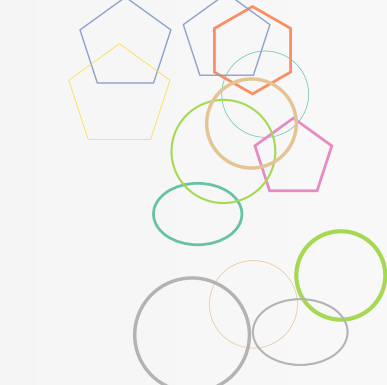[{"shape": "oval", "thickness": 2, "radius": 0.57, "center": [0.51, 0.444]}, {"shape": "circle", "thickness": 0.5, "radius": 0.56, "center": [0.684, 0.755]}, {"shape": "hexagon", "thickness": 2, "radius": 0.57, "center": [0.652, 0.87]}, {"shape": "pentagon", "thickness": 1, "radius": 0.59, "center": [0.585, 0.9]}, {"shape": "pentagon", "thickness": 1, "radius": 0.62, "center": [0.324, 0.884]}, {"shape": "pentagon", "thickness": 2, "radius": 0.52, "center": [0.757, 0.589]}, {"shape": "circle", "thickness": 1.5, "radius": 0.67, "center": [0.577, 0.607]}, {"shape": "circle", "thickness": 3, "radius": 0.57, "center": [0.88, 0.285]}, {"shape": "pentagon", "thickness": 0.5, "radius": 0.69, "center": [0.308, 0.749]}, {"shape": "circle", "thickness": 0.5, "radius": 0.57, "center": [0.654, 0.21]}, {"shape": "circle", "thickness": 2.5, "radius": 0.58, "center": [0.649, 0.679]}, {"shape": "oval", "thickness": 1.5, "radius": 0.61, "center": [0.775, 0.138]}, {"shape": "circle", "thickness": 2.5, "radius": 0.74, "center": [0.496, 0.13]}]